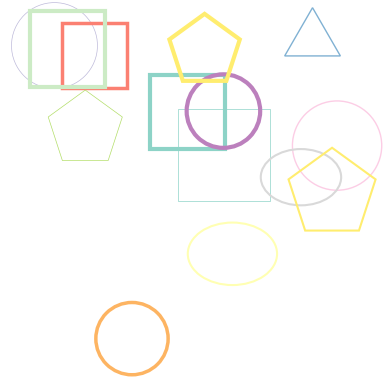[{"shape": "square", "thickness": 3, "radius": 0.48, "center": [0.487, 0.709]}, {"shape": "square", "thickness": 0.5, "radius": 0.6, "center": [0.583, 0.597]}, {"shape": "oval", "thickness": 1.5, "radius": 0.58, "center": [0.604, 0.341]}, {"shape": "circle", "thickness": 0.5, "radius": 0.56, "center": [0.142, 0.882]}, {"shape": "square", "thickness": 2.5, "radius": 0.42, "center": [0.246, 0.857]}, {"shape": "triangle", "thickness": 1, "radius": 0.42, "center": [0.812, 0.897]}, {"shape": "circle", "thickness": 2.5, "radius": 0.47, "center": [0.343, 0.12]}, {"shape": "pentagon", "thickness": 0.5, "radius": 0.51, "center": [0.221, 0.665]}, {"shape": "circle", "thickness": 1, "radius": 0.58, "center": [0.876, 0.622]}, {"shape": "oval", "thickness": 1.5, "radius": 0.52, "center": [0.782, 0.54]}, {"shape": "circle", "thickness": 3, "radius": 0.48, "center": [0.58, 0.711]}, {"shape": "square", "thickness": 3, "radius": 0.49, "center": [0.175, 0.873]}, {"shape": "pentagon", "thickness": 1.5, "radius": 0.59, "center": [0.862, 0.497]}, {"shape": "pentagon", "thickness": 3, "radius": 0.48, "center": [0.531, 0.868]}]